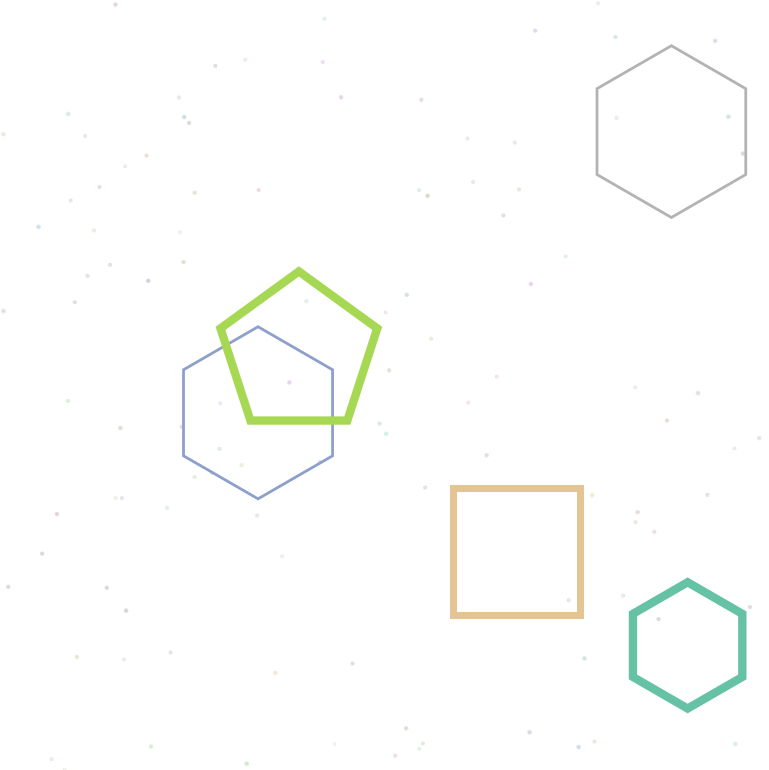[{"shape": "hexagon", "thickness": 3, "radius": 0.41, "center": [0.893, 0.162]}, {"shape": "hexagon", "thickness": 1, "radius": 0.56, "center": [0.335, 0.464]}, {"shape": "pentagon", "thickness": 3, "radius": 0.54, "center": [0.388, 0.54]}, {"shape": "square", "thickness": 2.5, "radius": 0.41, "center": [0.671, 0.284]}, {"shape": "hexagon", "thickness": 1, "radius": 0.56, "center": [0.872, 0.829]}]